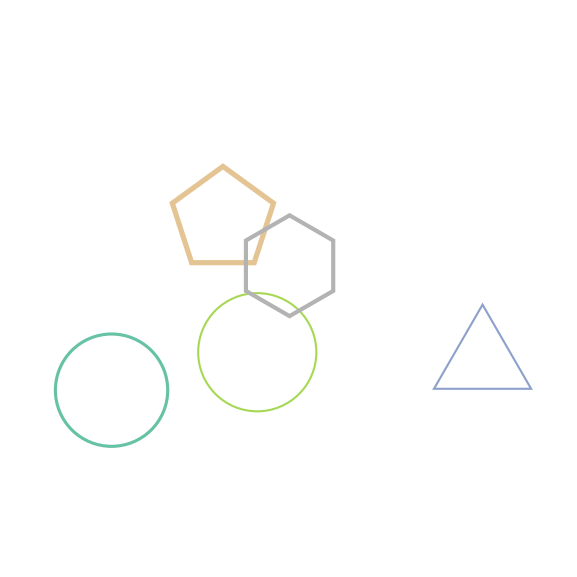[{"shape": "circle", "thickness": 1.5, "radius": 0.49, "center": [0.193, 0.324]}, {"shape": "triangle", "thickness": 1, "radius": 0.49, "center": [0.836, 0.374]}, {"shape": "circle", "thickness": 1, "radius": 0.51, "center": [0.445, 0.389]}, {"shape": "pentagon", "thickness": 2.5, "radius": 0.46, "center": [0.386, 0.619]}, {"shape": "hexagon", "thickness": 2, "radius": 0.44, "center": [0.501, 0.539]}]